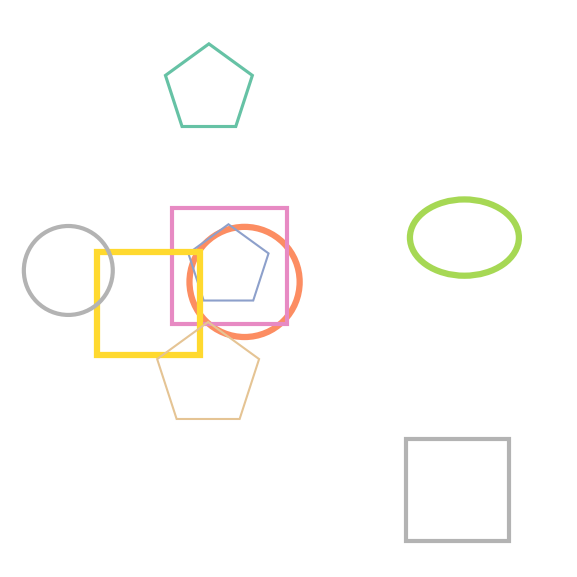[{"shape": "pentagon", "thickness": 1.5, "radius": 0.4, "center": [0.362, 0.844]}, {"shape": "circle", "thickness": 3, "radius": 0.48, "center": [0.424, 0.511]}, {"shape": "pentagon", "thickness": 1, "radius": 0.36, "center": [0.396, 0.538]}, {"shape": "square", "thickness": 2, "radius": 0.5, "center": [0.398, 0.539]}, {"shape": "oval", "thickness": 3, "radius": 0.47, "center": [0.804, 0.588]}, {"shape": "square", "thickness": 3, "radius": 0.45, "center": [0.257, 0.473]}, {"shape": "pentagon", "thickness": 1, "radius": 0.46, "center": [0.36, 0.349]}, {"shape": "square", "thickness": 2, "radius": 0.44, "center": [0.792, 0.151]}, {"shape": "circle", "thickness": 2, "radius": 0.38, "center": [0.118, 0.531]}]